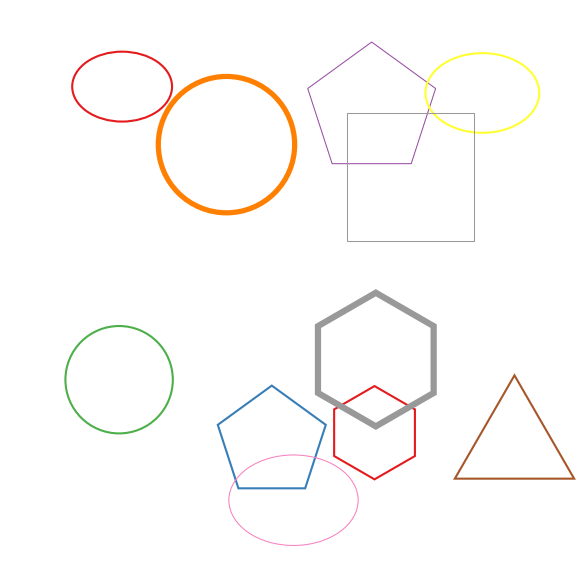[{"shape": "oval", "thickness": 1, "radius": 0.43, "center": [0.211, 0.849]}, {"shape": "hexagon", "thickness": 1, "radius": 0.4, "center": [0.649, 0.25]}, {"shape": "pentagon", "thickness": 1, "radius": 0.49, "center": [0.471, 0.233]}, {"shape": "circle", "thickness": 1, "radius": 0.46, "center": [0.206, 0.342]}, {"shape": "pentagon", "thickness": 0.5, "radius": 0.58, "center": [0.644, 0.81]}, {"shape": "circle", "thickness": 2.5, "radius": 0.59, "center": [0.392, 0.749]}, {"shape": "oval", "thickness": 1, "radius": 0.49, "center": [0.835, 0.838]}, {"shape": "triangle", "thickness": 1, "radius": 0.6, "center": [0.891, 0.23]}, {"shape": "oval", "thickness": 0.5, "radius": 0.56, "center": [0.508, 0.133]}, {"shape": "square", "thickness": 0.5, "radius": 0.55, "center": [0.711, 0.693]}, {"shape": "hexagon", "thickness": 3, "radius": 0.58, "center": [0.651, 0.377]}]